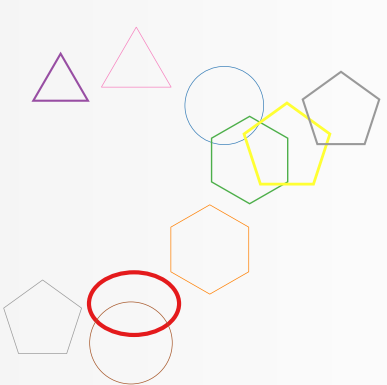[{"shape": "oval", "thickness": 3, "radius": 0.58, "center": [0.346, 0.211]}, {"shape": "circle", "thickness": 0.5, "radius": 0.51, "center": [0.579, 0.726]}, {"shape": "hexagon", "thickness": 1, "radius": 0.57, "center": [0.644, 0.584]}, {"shape": "triangle", "thickness": 1.5, "radius": 0.41, "center": [0.156, 0.779]}, {"shape": "hexagon", "thickness": 0.5, "radius": 0.58, "center": [0.541, 0.352]}, {"shape": "pentagon", "thickness": 2, "radius": 0.58, "center": [0.741, 0.616]}, {"shape": "circle", "thickness": 0.5, "radius": 0.53, "center": [0.338, 0.109]}, {"shape": "triangle", "thickness": 0.5, "radius": 0.52, "center": [0.352, 0.826]}, {"shape": "pentagon", "thickness": 1.5, "radius": 0.52, "center": [0.88, 0.71]}, {"shape": "pentagon", "thickness": 0.5, "radius": 0.53, "center": [0.11, 0.167]}]